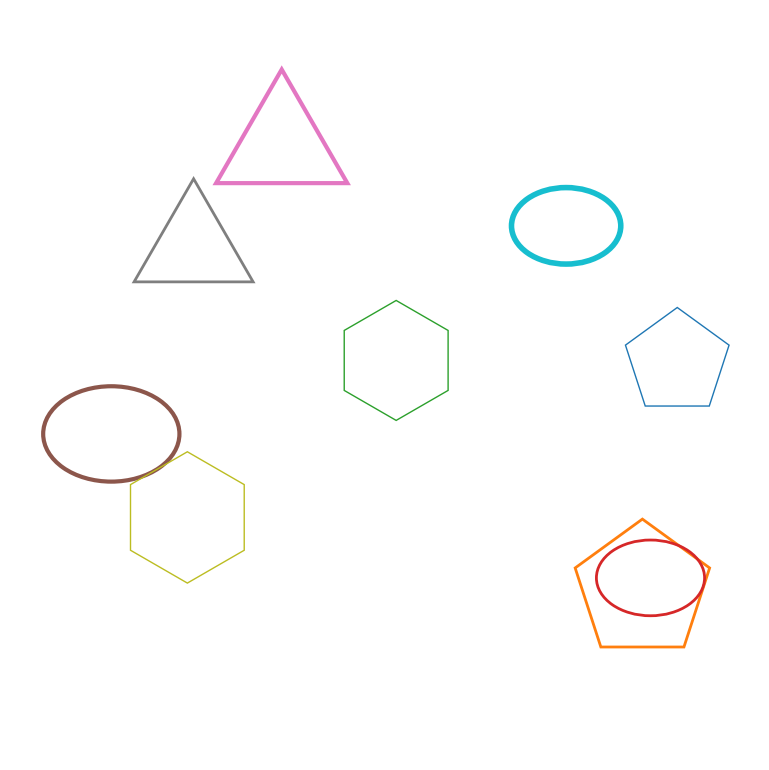[{"shape": "pentagon", "thickness": 0.5, "radius": 0.35, "center": [0.88, 0.53]}, {"shape": "pentagon", "thickness": 1, "radius": 0.46, "center": [0.834, 0.234]}, {"shape": "hexagon", "thickness": 0.5, "radius": 0.39, "center": [0.514, 0.532]}, {"shape": "oval", "thickness": 1, "radius": 0.35, "center": [0.845, 0.249]}, {"shape": "oval", "thickness": 1.5, "radius": 0.44, "center": [0.145, 0.436]}, {"shape": "triangle", "thickness": 1.5, "radius": 0.49, "center": [0.366, 0.811]}, {"shape": "triangle", "thickness": 1, "radius": 0.45, "center": [0.251, 0.679]}, {"shape": "hexagon", "thickness": 0.5, "radius": 0.43, "center": [0.243, 0.328]}, {"shape": "oval", "thickness": 2, "radius": 0.35, "center": [0.735, 0.707]}]